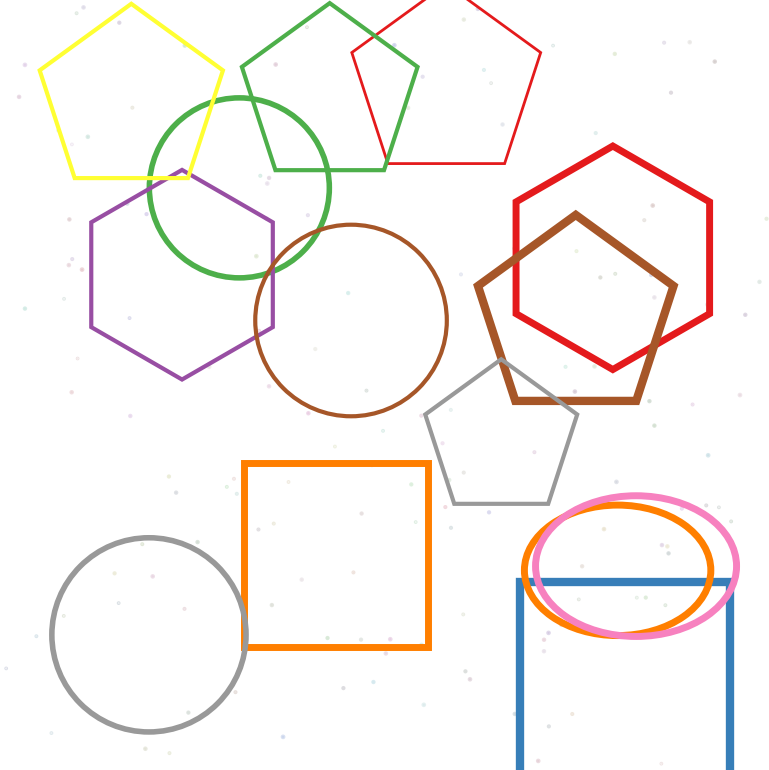[{"shape": "hexagon", "thickness": 2.5, "radius": 0.73, "center": [0.796, 0.665]}, {"shape": "pentagon", "thickness": 1, "radius": 0.64, "center": [0.58, 0.892]}, {"shape": "square", "thickness": 3, "radius": 0.68, "center": [0.812, 0.108]}, {"shape": "pentagon", "thickness": 1.5, "radius": 0.6, "center": [0.428, 0.876]}, {"shape": "circle", "thickness": 2, "radius": 0.58, "center": [0.311, 0.756]}, {"shape": "hexagon", "thickness": 1.5, "radius": 0.68, "center": [0.236, 0.643]}, {"shape": "square", "thickness": 2.5, "radius": 0.6, "center": [0.437, 0.279]}, {"shape": "oval", "thickness": 2.5, "radius": 0.61, "center": [0.802, 0.259]}, {"shape": "pentagon", "thickness": 1.5, "radius": 0.63, "center": [0.171, 0.87]}, {"shape": "pentagon", "thickness": 3, "radius": 0.67, "center": [0.748, 0.587]}, {"shape": "circle", "thickness": 1.5, "radius": 0.62, "center": [0.456, 0.584]}, {"shape": "oval", "thickness": 2.5, "radius": 0.65, "center": [0.826, 0.265]}, {"shape": "circle", "thickness": 2, "radius": 0.63, "center": [0.193, 0.176]}, {"shape": "pentagon", "thickness": 1.5, "radius": 0.52, "center": [0.651, 0.43]}]